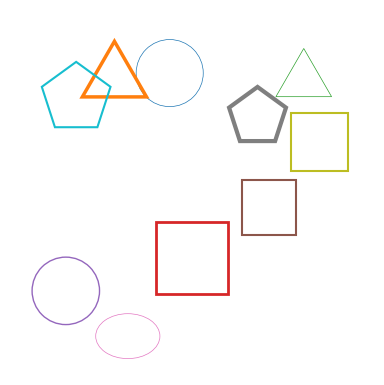[{"shape": "circle", "thickness": 0.5, "radius": 0.44, "center": [0.441, 0.81]}, {"shape": "triangle", "thickness": 2.5, "radius": 0.48, "center": [0.297, 0.796]}, {"shape": "triangle", "thickness": 0.5, "radius": 0.42, "center": [0.789, 0.791]}, {"shape": "square", "thickness": 2, "radius": 0.47, "center": [0.498, 0.331]}, {"shape": "circle", "thickness": 1, "radius": 0.44, "center": [0.171, 0.245]}, {"shape": "square", "thickness": 1.5, "radius": 0.35, "center": [0.699, 0.461]}, {"shape": "oval", "thickness": 0.5, "radius": 0.42, "center": [0.332, 0.127]}, {"shape": "pentagon", "thickness": 3, "radius": 0.39, "center": [0.669, 0.696]}, {"shape": "square", "thickness": 1.5, "radius": 0.37, "center": [0.83, 0.632]}, {"shape": "pentagon", "thickness": 1.5, "radius": 0.47, "center": [0.198, 0.745]}]